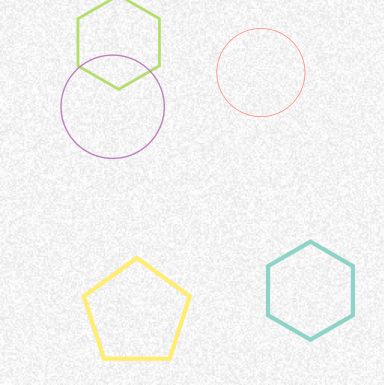[{"shape": "hexagon", "thickness": 3, "radius": 0.64, "center": [0.806, 0.245]}, {"shape": "circle", "thickness": 0.5, "radius": 0.57, "center": [0.678, 0.812]}, {"shape": "hexagon", "thickness": 2, "radius": 0.61, "center": [0.308, 0.89]}, {"shape": "circle", "thickness": 1, "radius": 0.67, "center": [0.293, 0.723]}, {"shape": "pentagon", "thickness": 3, "radius": 0.72, "center": [0.355, 0.185]}]